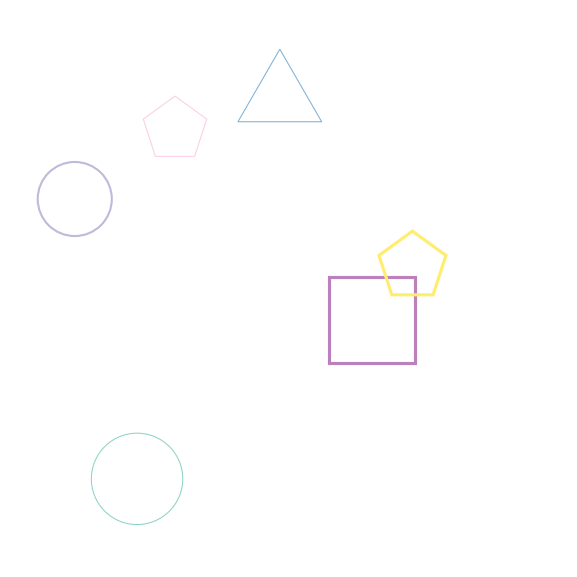[{"shape": "circle", "thickness": 0.5, "radius": 0.4, "center": [0.237, 0.17]}, {"shape": "circle", "thickness": 1, "radius": 0.32, "center": [0.129, 0.655]}, {"shape": "triangle", "thickness": 0.5, "radius": 0.42, "center": [0.485, 0.83]}, {"shape": "pentagon", "thickness": 0.5, "radius": 0.29, "center": [0.303, 0.775]}, {"shape": "square", "thickness": 1.5, "radius": 0.37, "center": [0.644, 0.445]}, {"shape": "pentagon", "thickness": 1.5, "radius": 0.3, "center": [0.714, 0.538]}]